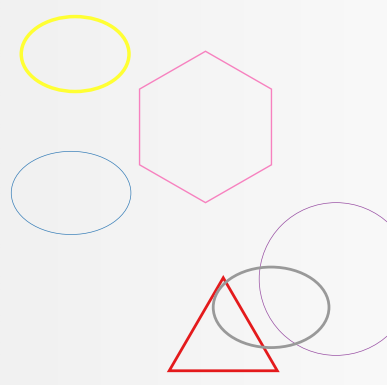[{"shape": "triangle", "thickness": 2, "radius": 0.81, "center": [0.576, 0.117]}, {"shape": "oval", "thickness": 0.5, "radius": 0.77, "center": [0.183, 0.499]}, {"shape": "circle", "thickness": 0.5, "radius": 0.99, "center": [0.867, 0.275]}, {"shape": "oval", "thickness": 2.5, "radius": 0.7, "center": [0.194, 0.86]}, {"shape": "hexagon", "thickness": 1, "radius": 0.98, "center": [0.53, 0.67]}, {"shape": "oval", "thickness": 2, "radius": 0.75, "center": [0.7, 0.202]}]